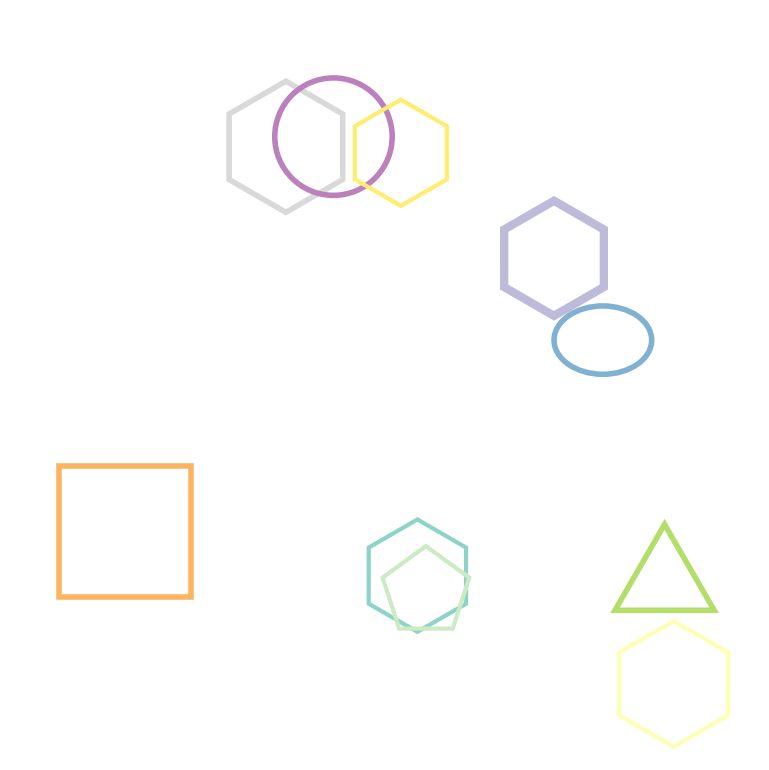[{"shape": "hexagon", "thickness": 1.5, "radius": 0.36, "center": [0.542, 0.252]}, {"shape": "hexagon", "thickness": 1.5, "radius": 0.41, "center": [0.875, 0.112]}, {"shape": "hexagon", "thickness": 3, "radius": 0.37, "center": [0.719, 0.665]}, {"shape": "oval", "thickness": 2, "radius": 0.32, "center": [0.783, 0.558]}, {"shape": "square", "thickness": 2, "radius": 0.43, "center": [0.162, 0.309]}, {"shape": "triangle", "thickness": 2, "radius": 0.37, "center": [0.863, 0.245]}, {"shape": "hexagon", "thickness": 2, "radius": 0.43, "center": [0.371, 0.809]}, {"shape": "circle", "thickness": 2, "radius": 0.38, "center": [0.433, 0.823]}, {"shape": "pentagon", "thickness": 1.5, "radius": 0.3, "center": [0.553, 0.232]}, {"shape": "hexagon", "thickness": 1.5, "radius": 0.35, "center": [0.521, 0.802]}]